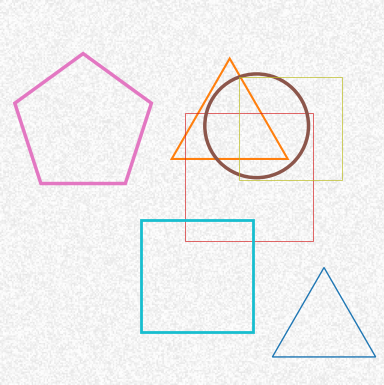[{"shape": "triangle", "thickness": 1, "radius": 0.77, "center": [0.842, 0.15]}, {"shape": "triangle", "thickness": 1.5, "radius": 0.87, "center": [0.597, 0.674]}, {"shape": "square", "thickness": 0.5, "radius": 0.83, "center": [0.646, 0.54]}, {"shape": "circle", "thickness": 2.5, "radius": 0.67, "center": [0.667, 0.673]}, {"shape": "pentagon", "thickness": 2.5, "radius": 0.93, "center": [0.216, 0.674]}, {"shape": "square", "thickness": 0.5, "radius": 0.67, "center": [0.755, 0.667]}, {"shape": "square", "thickness": 2, "radius": 0.73, "center": [0.513, 0.284]}]